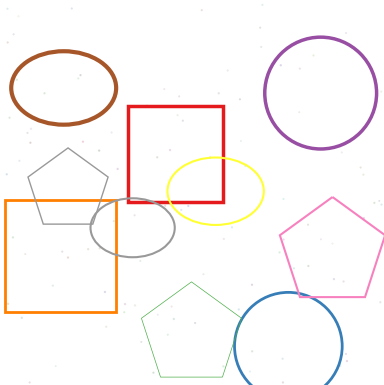[{"shape": "square", "thickness": 2.5, "radius": 0.62, "center": [0.456, 0.601]}, {"shape": "circle", "thickness": 2, "radius": 0.7, "center": [0.749, 0.101]}, {"shape": "pentagon", "thickness": 0.5, "radius": 0.68, "center": [0.497, 0.131]}, {"shape": "circle", "thickness": 2.5, "radius": 0.73, "center": [0.833, 0.758]}, {"shape": "square", "thickness": 2, "radius": 0.73, "center": [0.157, 0.334]}, {"shape": "oval", "thickness": 1.5, "radius": 0.63, "center": [0.56, 0.503]}, {"shape": "oval", "thickness": 3, "radius": 0.68, "center": [0.165, 0.772]}, {"shape": "pentagon", "thickness": 1.5, "radius": 0.72, "center": [0.864, 0.345]}, {"shape": "oval", "thickness": 1.5, "radius": 0.55, "center": [0.345, 0.408]}, {"shape": "pentagon", "thickness": 1, "radius": 0.55, "center": [0.177, 0.506]}]